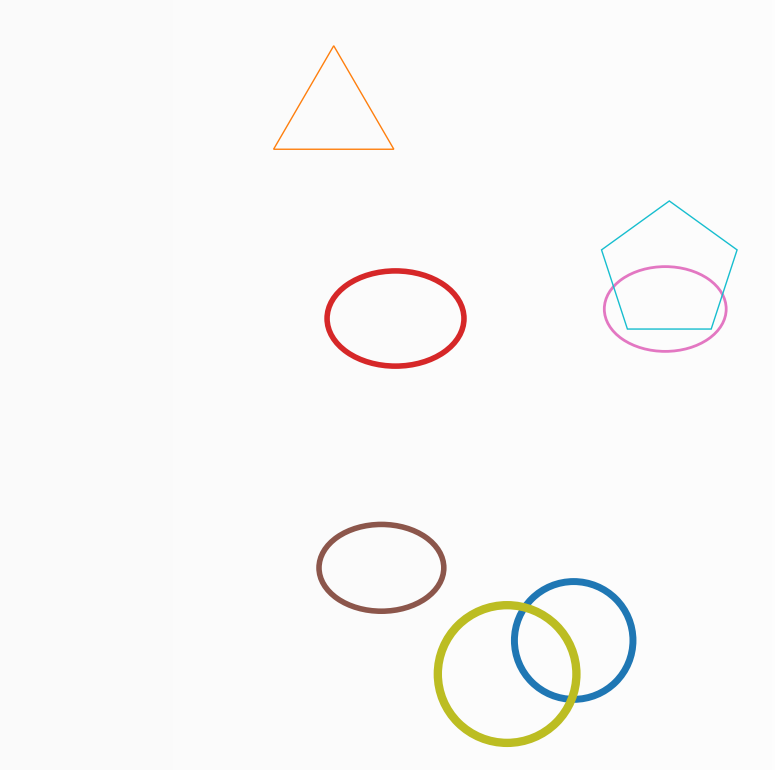[{"shape": "circle", "thickness": 2.5, "radius": 0.38, "center": [0.74, 0.168]}, {"shape": "triangle", "thickness": 0.5, "radius": 0.45, "center": [0.431, 0.851]}, {"shape": "oval", "thickness": 2, "radius": 0.44, "center": [0.51, 0.586]}, {"shape": "oval", "thickness": 2, "radius": 0.4, "center": [0.492, 0.263]}, {"shape": "oval", "thickness": 1, "radius": 0.39, "center": [0.858, 0.599]}, {"shape": "circle", "thickness": 3, "radius": 0.45, "center": [0.654, 0.125]}, {"shape": "pentagon", "thickness": 0.5, "radius": 0.46, "center": [0.864, 0.647]}]